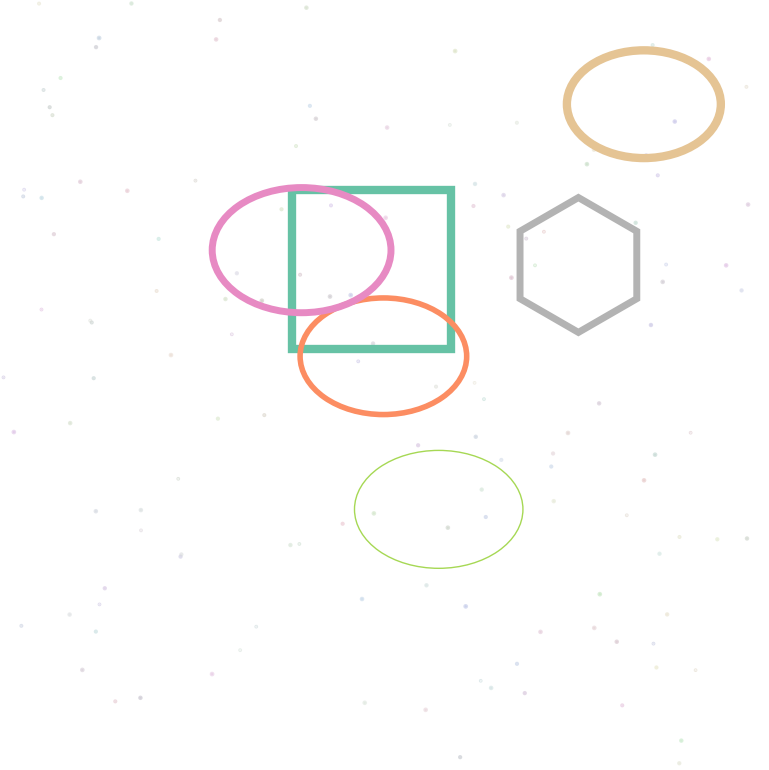[{"shape": "square", "thickness": 3, "radius": 0.52, "center": [0.482, 0.65]}, {"shape": "oval", "thickness": 2, "radius": 0.54, "center": [0.498, 0.537]}, {"shape": "oval", "thickness": 2.5, "radius": 0.58, "center": [0.392, 0.675]}, {"shape": "oval", "thickness": 0.5, "radius": 0.55, "center": [0.57, 0.338]}, {"shape": "oval", "thickness": 3, "radius": 0.5, "center": [0.836, 0.865]}, {"shape": "hexagon", "thickness": 2.5, "radius": 0.44, "center": [0.751, 0.656]}]